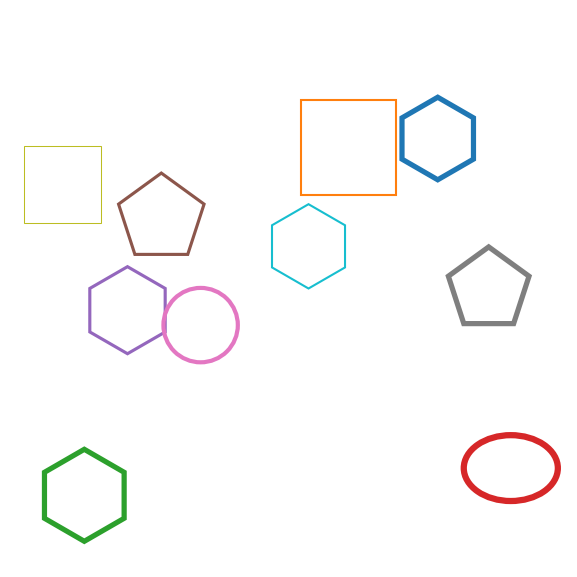[{"shape": "hexagon", "thickness": 2.5, "radius": 0.36, "center": [0.758, 0.759]}, {"shape": "square", "thickness": 1, "radius": 0.41, "center": [0.604, 0.744]}, {"shape": "hexagon", "thickness": 2.5, "radius": 0.4, "center": [0.146, 0.141]}, {"shape": "oval", "thickness": 3, "radius": 0.41, "center": [0.885, 0.189]}, {"shape": "hexagon", "thickness": 1.5, "radius": 0.38, "center": [0.221, 0.462]}, {"shape": "pentagon", "thickness": 1.5, "radius": 0.39, "center": [0.279, 0.622]}, {"shape": "circle", "thickness": 2, "radius": 0.32, "center": [0.347, 0.436]}, {"shape": "pentagon", "thickness": 2.5, "radius": 0.37, "center": [0.846, 0.498]}, {"shape": "square", "thickness": 0.5, "radius": 0.33, "center": [0.108, 0.68]}, {"shape": "hexagon", "thickness": 1, "radius": 0.36, "center": [0.534, 0.573]}]